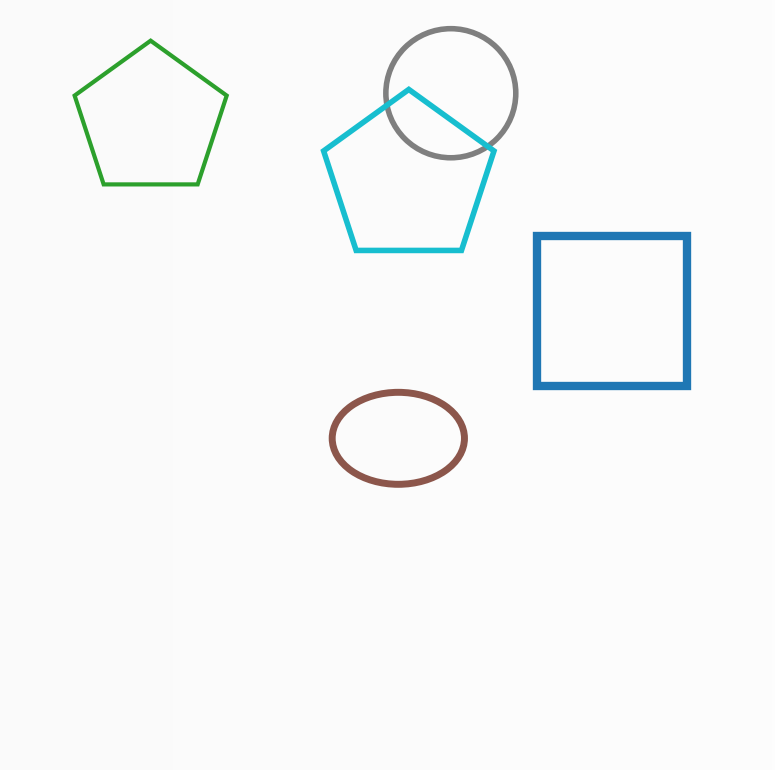[{"shape": "square", "thickness": 3, "radius": 0.49, "center": [0.79, 0.596]}, {"shape": "pentagon", "thickness": 1.5, "radius": 0.52, "center": [0.194, 0.844]}, {"shape": "oval", "thickness": 2.5, "radius": 0.43, "center": [0.514, 0.431]}, {"shape": "circle", "thickness": 2, "radius": 0.42, "center": [0.582, 0.879]}, {"shape": "pentagon", "thickness": 2, "radius": 0.58, "center": [0.527, 0.768]}]